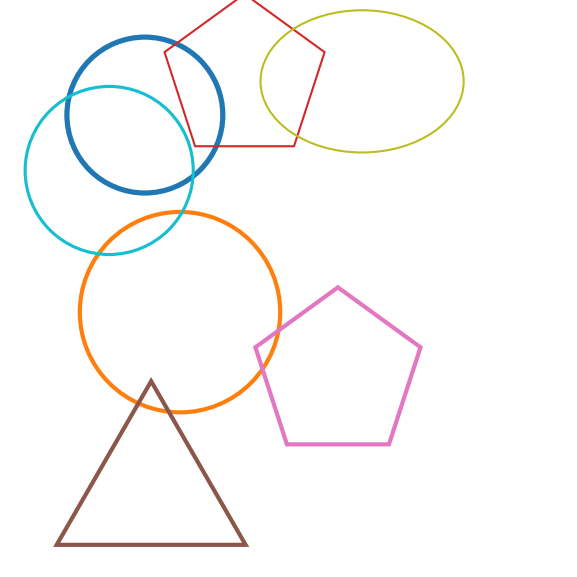[{"shape": "circle", "thickness": 2.5, "radius": 0.67, "center": [0.251, 0.8]}, {"shape": "circle", "thickness": 2, "radius": 0.87, "center": [0.312, 0.459]}, {"shape": "pentagon", "thickness": 1, "radius": 0.73, "center": [0.423, 0.864]}, {"shape": "triangle", "thickness": 2, "radius": 0.94, "center": [0.262, 0.15]}, {"shape": "pentagon", "thickness": 2, "radius": 0.75, "center": [0.585, 0.351]}, {"shape": "oval", "thickness": 1, "radius": 0.88, "center": [0.627, 0.858]}, {"shape": "circle", "thickness": 1.5, "radius": 0.73, "center": [0.189, 0.704]}]